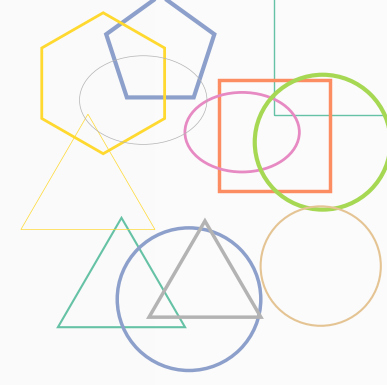[{"shape": "square", "thickness": 1, "radius": 0.78, "center": [0.864, 0.857]}, {"shape": "triangle", "thickness": 1.5, "radius": 0.95, "center": [0.313, 0.245]}, {"shape": "square", "thickness": 2.5, "radius": 0.72, "center": [0.708, 0.649]}, {"shape": "circle", "thickness": 2.5, "radius": 0.93, "center": [0.488, 0.223]}, {"shape": "pentagon", "thickness": 3, "radius": 0.73, "center": [0.414, 0.866]}, {"shape": "oval", "thickness": 2, "radius": 0.74, "center": [0.625, 0.657]}, {"shape": "circle", "thickness": 3, "radius": 0.88, "center": [0.833, 0.631]}, {"shape": "hexagon", "thickness": 2, "radius": 0.92, "center": [0.266, 0.784]}, {"shape": "triangle", "thickness": 0.5, "radius": 1.0, "center": [0.227, 0.504]}, {"shape": "circle", "thickness": 1.5, "radius": 0.78, "center": [0.828, 0.309]}, {"shape": "triangle", "thickness": 2.5, "radius": 0.83, "center": [0.529, 0.26]}, {"shape": "oval", "thickness": 0.5, "radius": 0.82, "center": [0.37, 0.74]}]